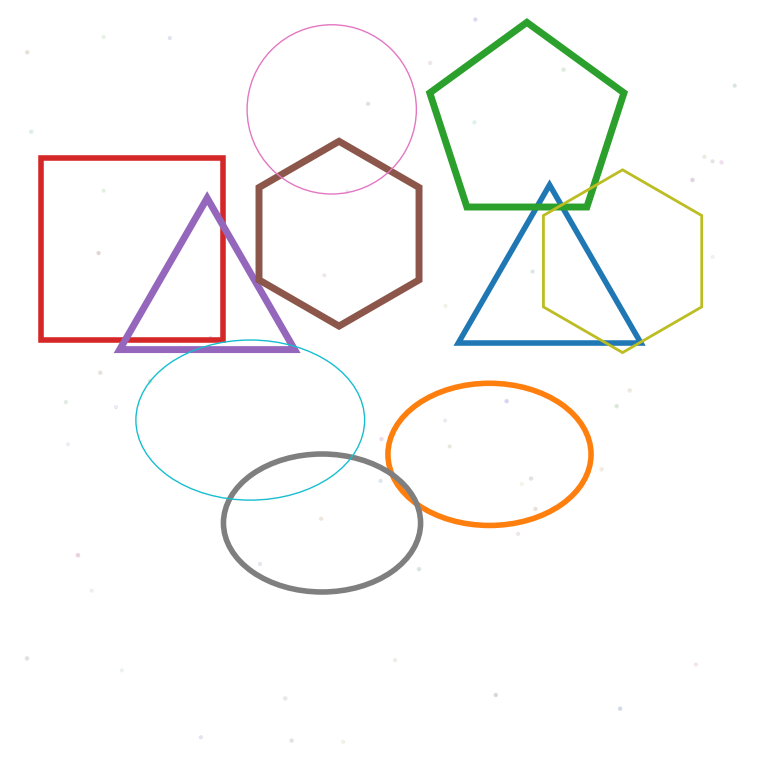[{"shape": "triangle", "thickness": 2, "radius": 0.68, "center": [0.714, 0.623]}, {"shape": "oval", "thickness": 2, "radius": 0.66, "center": [0.636, 0.41]}, {"shape": "pentagon", "thickness": 2.5, "radius": 0.66, "center": [0.684, 0.838]}, {"shape": "square", "thickness": 2, "radius": 0.59, "center": [0.171, 0.676]}, {"shape": "triangle", "thickness": 2.5, "radius": 0.66, "center": [0.269, 0.612]}, {"shape": "hexagon", "thickness": 2.5, "radius": 0.6, "center": [0.44, 0.696]}, {"shape": "circle", "thickness": 0.5, "radius": 0.55, "center": [0.431, 0.858]}, {"shape": "oval", "thickness": 2, "radius": 0.64, "center": [0.418, 0.321]}, {"shape": "hexagon", "thickness": 1, "radius": 0.59, "center": [0.809, 0.661]}, {"shape": "oval", "thickness": 0.5, "radius": 0.74, "center": [0.325, 0.454]}]